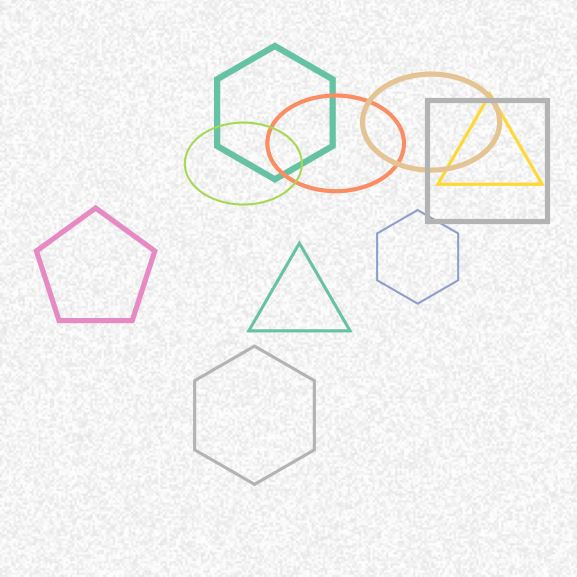[{"shape": "triangle", "thickness": 1.5, "radius": 0.51, "center": [0.518, 0.477]}, {"shape": "hexagon", "thickness": 3, "radius": 0.58, "center": [0.476, 0.804]}, {"shape": "oval", "thickness": 2, "radius": 0.59, "center": [0.581, 0.751]}, {"shape": "hexagon", "thickness": 1, "radius": 0.41, "center": [0.723, 0.554]}, {"shape": "pentagon", "thickness": 2.5, "radius": 0.54, "center": [0.166, 0.531]}, {"shape": "oval", "thickness": 1, "radius": 0.51, "center": [0.421, 0.716]}, {"shape": "triangle", "thickness": 1.5, "radius": 0.52, "center": [0.848, 0.732]}, {"shape": "oval", "thickness": 2.5, "radius": 0.59, "center": [0.746, 0.788]}, {"shape": "square", "thickness": 2.5, "radius": 0.52, "center": [0.844, 0.721]}, {"shape": "hexagon", "thickness": 1.5, "radius": 0.6, "center": [0.441, 0.28]}]